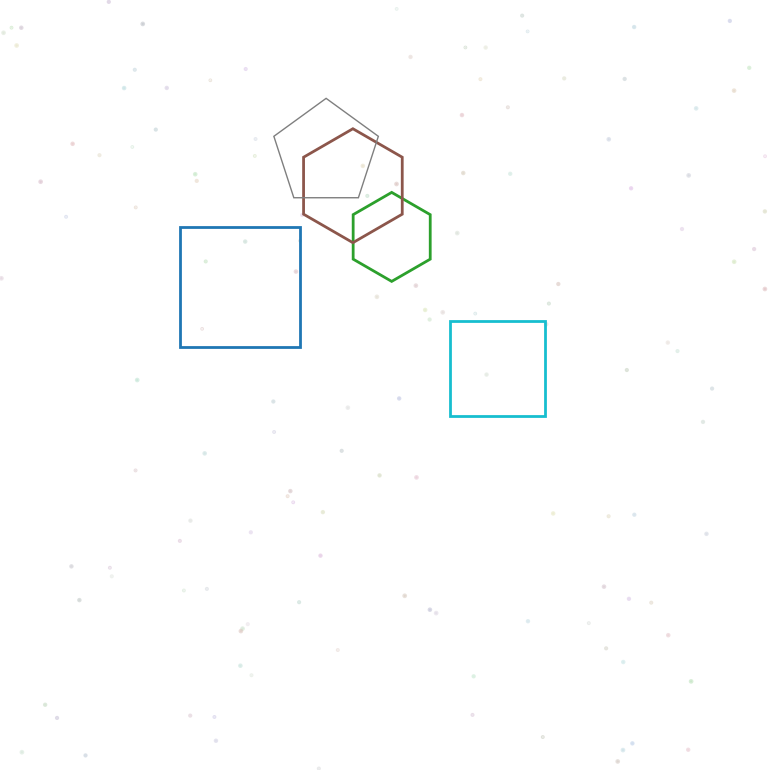[{"shape": "square", "thickness": 1, "radius": 0.39, "center": [0.311, 0.627]}, {"shape": "hexagon", "thickness": 1, "radius": 0.29, "center": [0.509, 0.692]}, {"shape": "hexagon", "thickness": 1, "radius": 0.37, "center": [0.458, 0.759]}, {"shape": "pentagon", "thickness": 0.5, "radius": 0.36, "center": [0.424, 0.801]}, {"shape": "square", "thickness": 1, "radius": 0.31, "center": [0.646, 0.521]}]